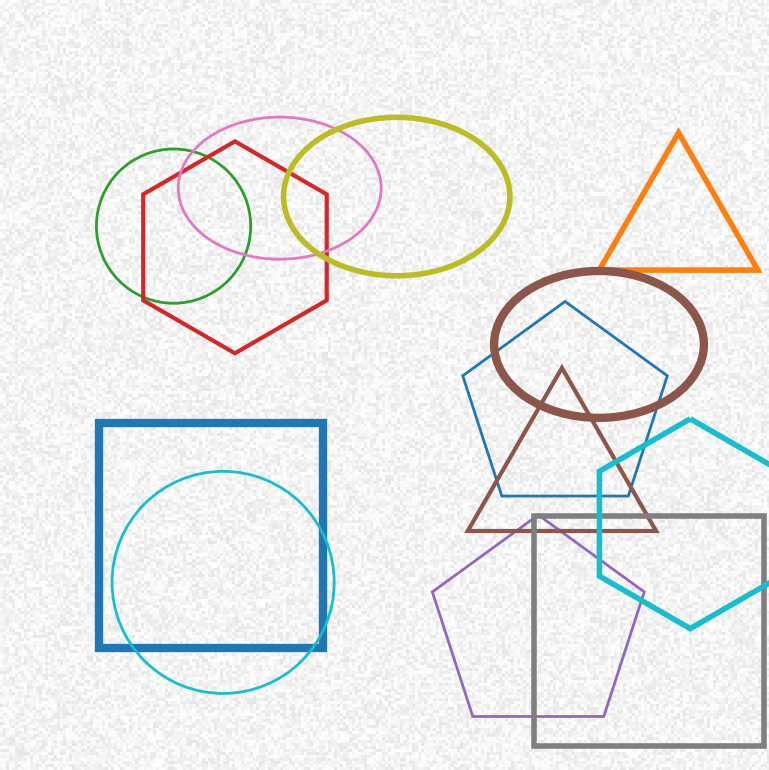[{"shape": "square", "thickness": 3, "radius": 0.73, "center": [0.274, 0.304]}, {"shape": "pentagon", "thickness": 1, "radius": 0.7, "center": [0.734, 0.469]}, {"shape": "triangle", "thickness": 2, "radius": 0.59, "center": [0.881, 0.709]}, {"shape": "circle", "thickness": 1, "radius": 0.5, "center": [0.225, 0.706]}, {"shape": "hexagon", "thickness": 1.5, "radius": 0.69, "center": [0.305, 0.679]}, {"shape": "pentagon", "thickness": 1, "radius": 0.72, "center": [0.699, 0.187]}, {"shape": "triangle", "thickness": 1.5, "radius": 0.71, "center": [0.73, 0.381]}, {"shape": "oval", "thickness": 3, "radius": 0.68, "center": [0.778, 0.553]}, {"shape": "oval", "thickness": 1, "radius": 0.66, "center": [0.363, 0.756]}, {"shape": "square", "thickness": 2, "radius": 0.75, "center": [0.843, 0.18]}, {"shape": "oval", "thickness": 2, "radius": 0.73, "center": [0.515, 0.745]}, {"shape": "circle", "thickness": 1, "radius": 0.72, "center": [0.29, 0.244]}, {"shape": "hexagon", "thickness": 2, "radius": 0.68, "center": [0.896, 0.32]}]